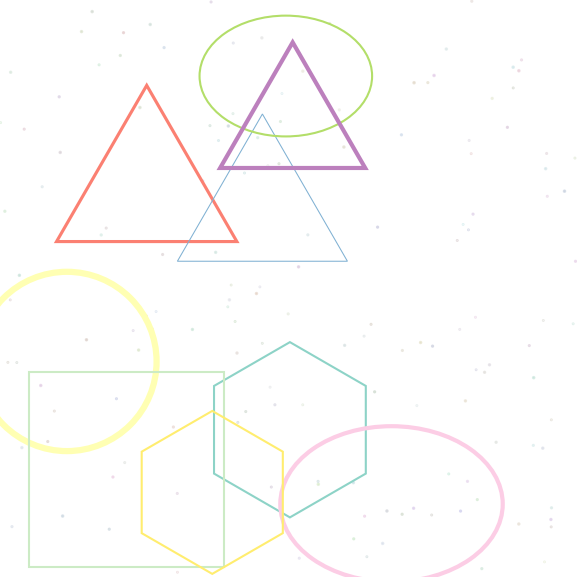[{"shape": "hexagon", "thickness": 1, "radius": 0.76, "center": [0.502, 0.255]}, {"shape": "circle", "thickness": 3, "radius": 0.78, "center": [0.116, 0.373]}, {"shape": "triangle", "thickness": 1.5, "radius": 0.9, "center": [0.254, 0.671]}, {"shape": "triangle", "thickness": 0.5, "radius": 0.85, "center": [0.454, 0.632]}, {"shape": "oval", "thickness": 1, "radius": 0.75, "center": [0.495, 0.867]}, {"shape": "oval", "thickness": 2, "radius": 0.96, "center": [0.678, 0.126]}, {"shape": "triangle", "thickness": 2, "radius": 0.73, "center": [0.507, 0.781]}, {"shape": "square", "thickness": 1, "radius": 0.84, "center": [0.218, 0.186]}, {"shape": "hexagon", "thickness": 1, "radius": 0.71, "center": [0.368, 0.146]}]